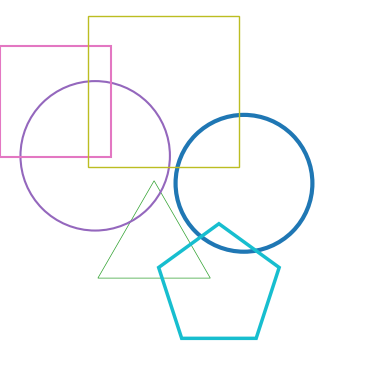[{"shape": "circle", "thickness": 3, "radius": 0.89, "center": [0.634, 0.524]}, {"shape": "triangle", "thickness": 0.5, "radius": 0.84, "center": [0.4, 0.362]}, {"shape": "circle", "thickness": 1.5, "radius": 0.97, "center": [0.247, 0.595]}, {"shape": "square", "thickness": 1.5, "radius": 0.72, "center": [0.145, 0.737]}, {"shape": "square", "thickness": 1, "radius": 0.98, "center": [0.425, 0.763]}, {"shape": "pentagon", "thickness": 2.5, "radius": 0.82, "center": [0.569, 0.254]}]